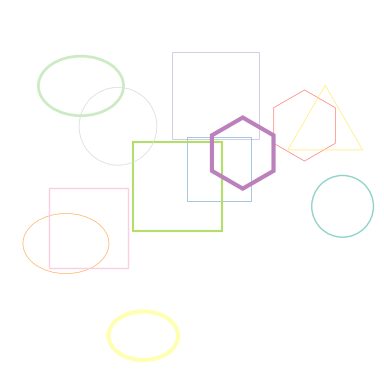[{"shape": "circle", "thickness": 1, "radius": 0.4, "center": [0.89, 0.464]}, {"shape": "oval", "thickness": 3, "radius": 0.45, "center": [0.372, 0.128]}, {"shape": "square", "thickness": 0.5, "radius": 0.56, "center": [0.56, 0.751]}, {"shape": "hexagon", "thickness": 0.5, "radius": 0.46, "center": [0.791, 0.674]}, {"shape": "square", "thickness": 0.5, "radius": 0.42, "center": [0.569, 0.56]}, {"shape": "oval", "thickness": 0.5, "radius": 0.56, "center": [0.171, 0.367]}, {"shape": "square", "thickness": 1.5, "radius": 0.58, "center": [0.461, 0.516]}, {"shape": "square", "thickness": 1, "radius": 0.52, "center": [0.23, 0.408]}, {"shape": "circle", "thickness": 0.5, "radius": 0.51, "center": [0.306, 0.672]}, {"shape": "hexagon", "thickness": 3, "radius": 0.46, "center": [0.63, 0.602]}, {"shape": "oval", "thickness": 2, "radius": 0.55, "center": [0.21, 0.777]}, {"shape": "triangle", "thickness": 0.5, "radius": 0.56, "center": [0.845, 0.667]}]